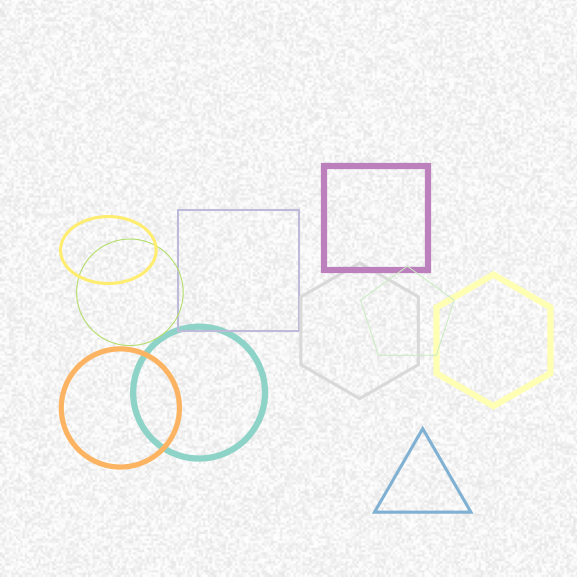[{"shape": "circle", "thickness": 3, "radius": 0.57, "center": [0.345, 0.319]}, {"shape": "hexagon", "thickness": 3, "radius": 0.57, "center": [0.854, 0.41]}, {"shape": "square", "thickness": 1, "radius": 0.52, "center": [0.413, 0.53]}, {"shape": "triangle", "thickness": 1.5, "radius": 0.48, "center": [0.732, 0.16]}, {"shape": "circle", "thickness": 2.5, "radius": 0.51, "center": [0.208, 0.293]}, {"shape": "circle", "thickness": 0.5, "radius": 0.46, "center": [0.225, 0.493]}, {"shape": "hexagon", "thickness": 1.5, "radius": 0.59, "center": [0.623, 0.426]}, {"shape": "square", "thickness": 3, "radius": 0.45, "center": [0.651, 0.621]}, {"shape": "pentagon", "thickness": 0.5, "radius": 0.43, "center": [0.705, 0.453]}, {"shape": "oval", "thickness": 1.5, "radius": 0.41, "center": [0.188, 0.566]}]